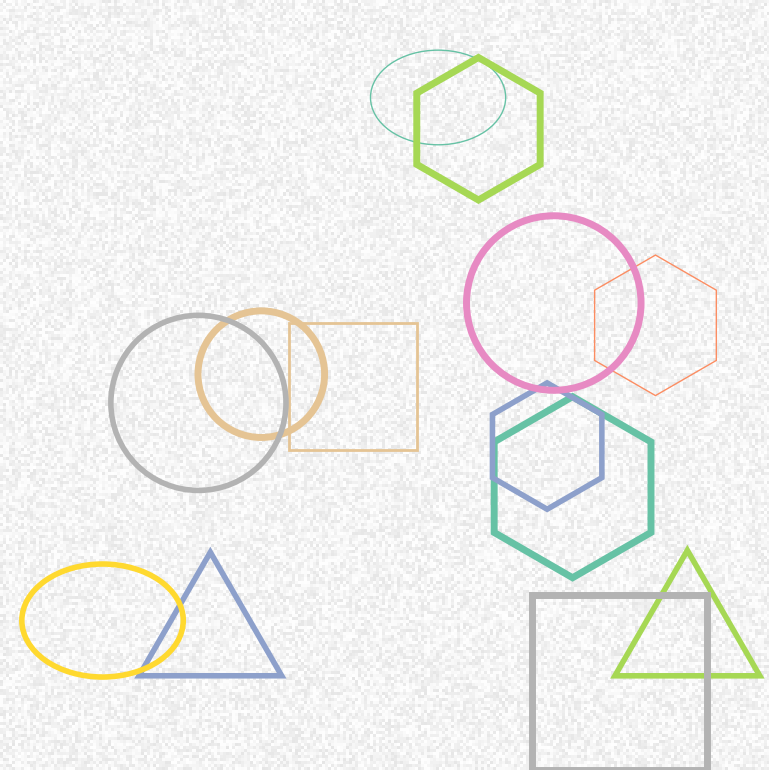[{"shape": "oval", "thickness": 0.5, "radius": 0.44, "center": [0.569, 0.873]}, {"shape": "hexagon", "thickness": 2.5, "radius": 0.59, "center": [0.744, 0.367]}, {"shape": "hexagon", "thickness": 0.5, "radius": 0.46, "center": [0.851, 0.578]}, {"shape": "hexagon", "thickness": 2, "radius": 0.41, "center": [0.711, 0.421]}, {"shape": "triangle", "thickness": 2, "radius": 0.53, "center": [0.273, 0.176]}, {"shape": "circle", "thickness": 2.5, "radius": 0.57, "center": [0.719, 0.606]}, {"shape": "hexagon", "thickness": 2.5, "radius": 0.46, "center": [0.621, 0.833]}, {"shape": "triangle", "thickness": 2, "radius": 0.54, "center": [0.893, 0.177]}, {"shape": "oval", "thickness": 2, "radius": 0.52, "center": [0.133, 0.194]}, {"shape": "circle", "thickness": 2.5, "radius": 0.41, "center": [0.339, 0.514]}, {"shape": "square", "thickness": 1, "radius": 0.41, "center": [0.458, 0.498]}, {"shape": "square", "thickness": 2.5, "radius": 0.57, "center": [0.805, 0.114]}, {"shape": "circle", "thickness": 2, "radius": 0.57, "center": [0.258, 0.477]}]